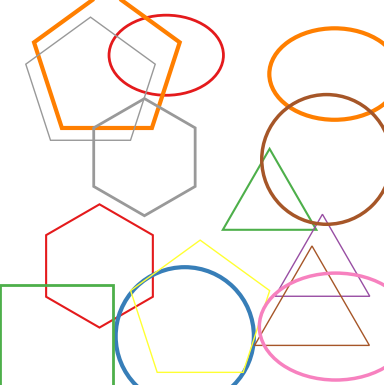[{"shape": "oval", "thickness": 2, "radius": 0.74, "center": [0.432, 0.857]}, {"shape": "hexagon", "thickness": 1.5, "radius": 0.8, "center": [0.258, 0.309]}, {"shape": "circle", "thickness": 3, "radius": 0.9, "center": [0.48, 0.127]}, {"shape": "square", "thickness": 2, "radius": 0.73, "center": [0.147, 0.113]}, {"shape": "triangle", "thickness": 1.5, "radius": 0.7, "center": [0.7, 0.473]}, {"shape": "triangle", "thickness": 1, "radius": 0.71, "center": [0.838, 0.301]}, {"shape": "oval", "thickness": 3, "radius": 0.85, "center": [0.869, 0.808]}, {"shape": "pentagon", "thickness": 3, "radius": 0.99, "center": [0.278, 0.829]}, {"shape": "pentagon", "thickness": 1, "radius": 0.95, "center": [0.52, 0.186]}, {"shape": "triangle", "thickness": 1, "radius": 0.86, "center": [0.81, 0.189]}, {"shape": "circle", "thickness": 2.5, "radius": 0.84, "center": [0.848, 0.586]}, {"shape": "oval", "thickness": 2.5, "radius": 0.99, "center": [0.872, 0.152]}, {"shape": "pentagon", "thickness": 1, "radius": 0.88, "center": [0.235, 0.779]}, {"shape": "hexagon", "thickness": 2, "radius": 0.76, "center": [0.375, 0.592]}]